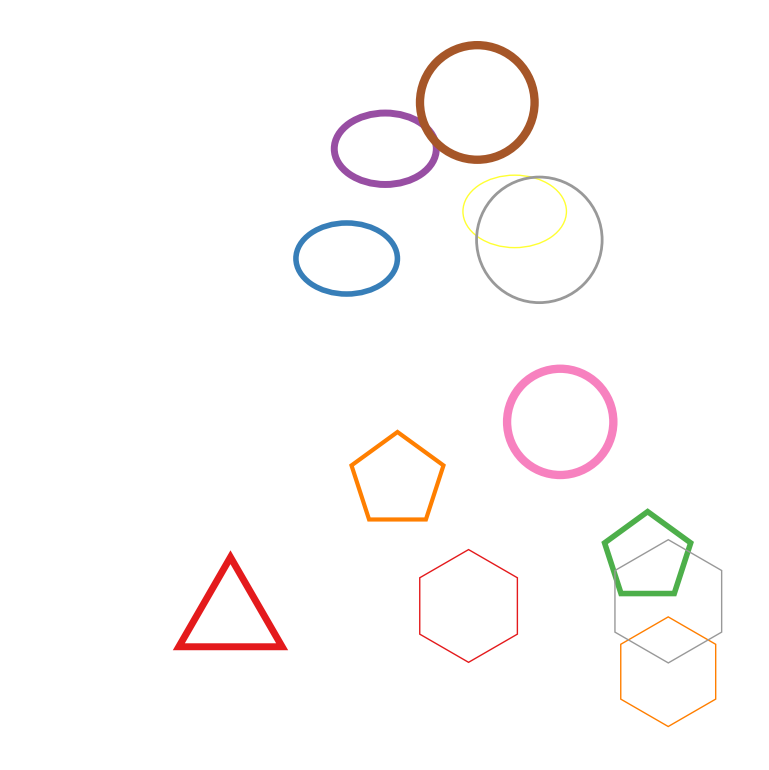[{"shape": "triangle", "thickness": 2.5, "radius": 0.39, "center": [0.299, 0.199]}, {"shape": "hexagon", "thickness": 0.5, "radius": 0.37, "center": [0.609, 0.213]}, {"shape": "oval", "thickness": 2, "radius": 0.33, "center": [0.45, 0.664]}, {"shape": "pentagon", "thickness": 2, "radius": 0.29, "center": [0.841, 0.277]}, {"shape": "oval", "thickness": 2.5, "radius": 0.33, "center": [0.5, 0.807]}, {"shape": "hexagon", "thickness": 0.5, "radius": 0.36, "center": [0.868, 0.128]}, {"shape": "pentagon", "thickness": 1.5, "radius": 0.31, "center": [0.516, 0.376]}, {"shape": "oval", "thickness": 0.5, "radius": 0.34, "center": [0.668, 0.725]}, {"shape": "circle", "thickness": 3, "radius": 0.37, "center": [0.62, 0.867]}, {"shape": "circle", "thickness": 3, "radius": 0.35, "center": [0.728, 0.452]}, {"shape": "hexagon", "thickness": 0.5, "radius": 0.4, "center": [0.868, 0.219]}, {"shape": "circle", "thickness": 1, "radius": 0.41, "center": [0.7, 0.689]}]